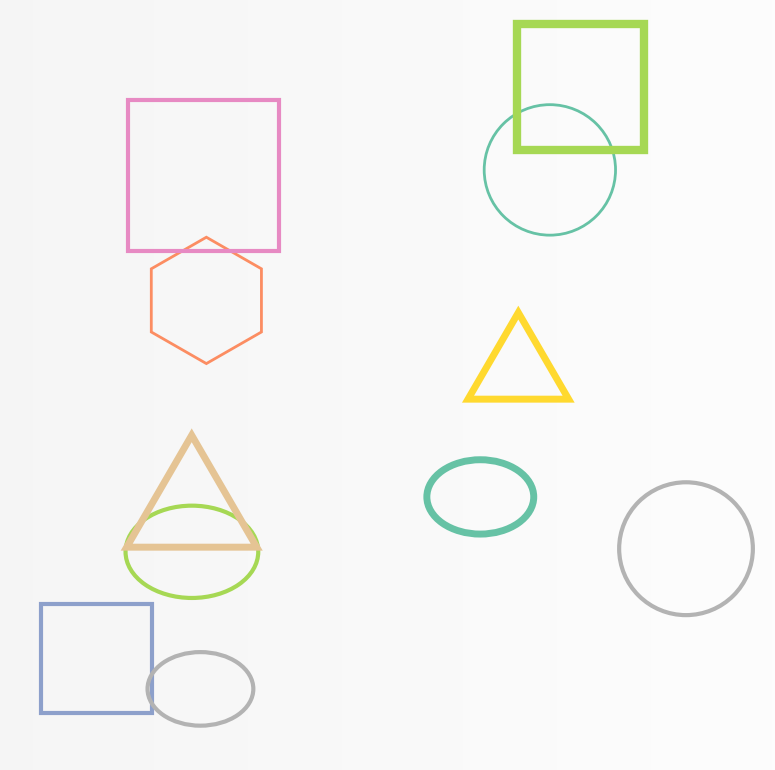[{"shape": "circle", "thickness": 1, "radius": 0.42, "center": [0.71, 0.779]}, {"shape": "oval", "thickness": 2.5, "radius": 0.34, "center": [0.62, 0.355]}, {"shape": "hexagon", "thickness": 1, "radius": 0.41, "center": [0.266, 0.61]}, {"shape": "square", "thickness": 1.5, "radius": 0.36, "center": [0.125, 0.145]}, {"shape": "square", "thickness": 1.5, "radius": 0.49, "center": [0.263, 0.772]}, {"shape": "square", "thickness": 3, "radius": 0.41, "center": [0.75, 0.887]}, {"shape": "oval", "thickness": 1.5, "radius": 0.43, "center": [0.248, 0.283]}, {"shape": "triangle", "thickness": 2.5, "radius": 0.37, "center": [0.669, 0.519]}, {"shape": "triangle", "thickness": 2.5, "radius": 0.48, "center": [0.247, 0.338]}, {"shape": "circle", "thickness": 1.5, "radius": 0.43, "center": [0.885, 0.287]}, {"shape": "oval", "thickness": 1.5, "radius": 0.34, "center": [0.259, 0.105]}]